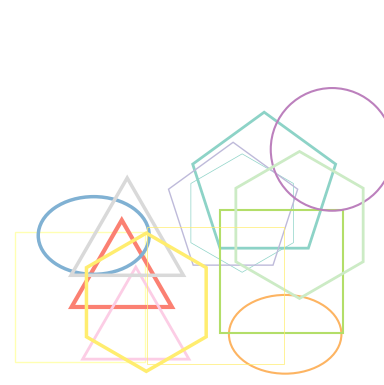[{"shape": "pentagon", "thickness": 2, "radius": 0.98, "center": [0.686, 0.513]}, {"shape": "hexagon", "thickness": 0.5, "radius": 0.77, "center": [0.629, 0.447]}, {"shape": "square", "thickness": 1, "radius": 0.85, "center": [0.208, 0.229]}, {"shape": "pentagon", "thickness": 1, "radius": 0.88, "center": [0.605, 0.454]}, {"shape": "triangle", "thickness": 3, "radius": 0.75, "center": [0.316, 0.278]}, {"shape": "oval", "thickness": 2.5, "radius": 0.72, "center": [0.243, 0.388]}, {"shape": "oval", "thickness": 1.5, "radius": 0.73, "center": [0.741, 0.132]}, {"shape": "square", "thickness": 1.5, "radius": 0.8, "center": [0.731, 0.295]}, {"shape": "triangle", "thickness": 2, "radius": 0.8, "center": [0.353, 0.147]}, {"shape": "triangle", "thickness": 2.5, "radius": 0.84, "center": [0.33, 0.369]}, {"shape": "circle", "thickness": 1.5, "radius": 0.8, "center": [0.863, 0.612]}, {"shape": "hexagon", "thickness": 2, "radius": 0.95, "center": [0.778, 0.416]}, {"shape": "hexagon", "thickness": 2.5, "radius": 0.9, "center": [0.38, 0.215]}, {"shape": "square", "thickness": 0.5, "radius": 0.89, "center": [0.56, 0.232]}]